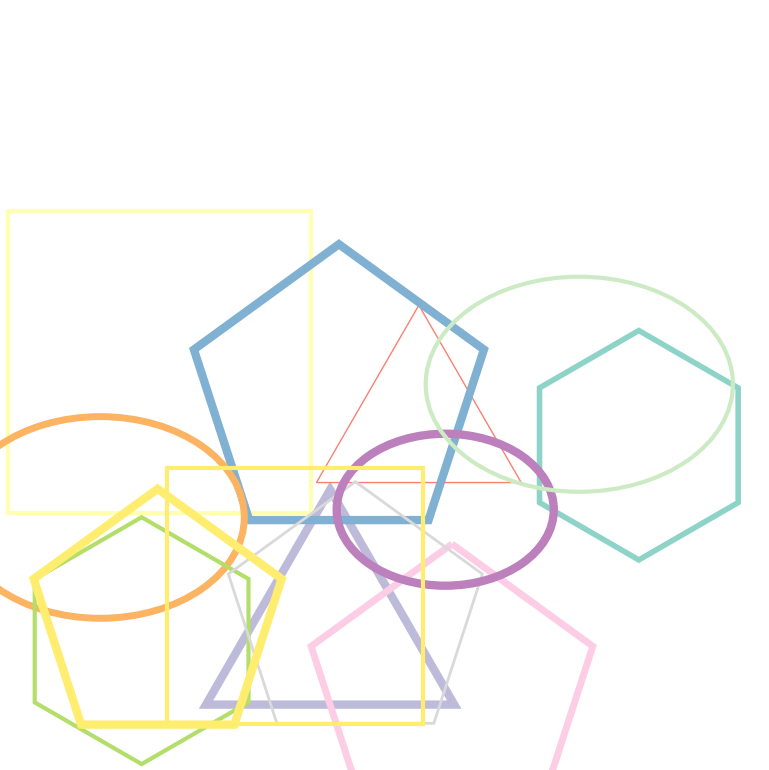[{"shape": "hexagon", "thickness": 2, "radius": 0.74, "center": [0.83, 0.422]}, {"shape": "square", "thickness": 1.5, "radius": 0.98, "center": [0.207, 0.53]}, {"shape": "triangle", "thickness": 3, "radius": 0.93, "center": [0.429, 0.178]}, {"shape": "triangle", "thickness": 0.5, "radius": 0.77, "center": [0.544, 0.45]}, {"shape": "pentagon", "thickness": 3, "radius": 0.99, "center": [0.44, 0.485]}, {"shape": "oval", "thickness": 2.5, "radius": 0.94, "center": [0.13, 0.328]}, {"shape": "hexagon", "thickness": 1.5, "radius": 0.8, "center": [0.184, 0.168]}, {"shape": "pentagon", "thickness": 2.5, "radius": 0.96, "center": [0.587, 0.101]}, {"shape": "pentagon", "thickness": 1, "radius": 0.87, "center": [0.462, 0.201]}, {"shape": "oval", "thickness": 3, "radius": 0.7, "center": [0.578, 0.338]}, {"shape": "oval", "thickness": 1.5, "radius": 1.0, "center": [0.752, 0.501]}, {"shape": "pentagon", "thickness": 3, "radius": 0.85, "center": [0.205, 0.196]}, {"shape": "square", "thickness": 1.5, "radius": 0.83, "center": [0.384, 0.226]}]